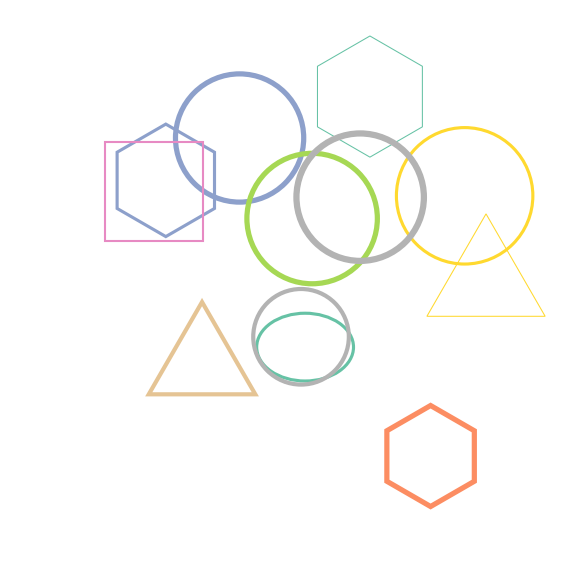[{"shape": "hexagon", "thickness": 0.5, "radius": 0.52, "center": [0.641, 0.832]}, {"shape": "oval", "thickness": 1.5, "radius": 0.42, "center": [0.528, 0.398]}, {"shape": "hexagon", "thickness": 2.5, "radius": 0.44, "center": [0.746, 0.209]}, {"shape": "hexagon", "thickness": 1.5, "radius": 0.49, "center": [0.287, 0.687]}, {"shape": "circle", "thickness": 2.5, "radius": 0.56, "center": [0.415, 0.76]}, {"shape": "square", "thickness": 1, "radius": 0.43, "center": [0.267, 0.667]}, {"shape": "circle", "thickness": 2.5, "radius": 0.56, "center": [0.54, 0.621]}, {"shape": "triangle", "thickness": 0.5, "radius": 0.59, "center": [0.842, 0.511]}, {"shape": "circle", "thickness": 1.5, "radius": 0.59, "center": [0.805, 0.66]}, {"shape": "triangle", "thickness": 2, "radius": 0.53, "center": [0.35, 0.37]}, {"shape": "circle", "thickness": 3, "radius": 0.55, "center": [0.624, 0.658]}, {"shape": "circle", "thickness": 2, "radius": 0.41, "center": [0.521, 0.416]}]